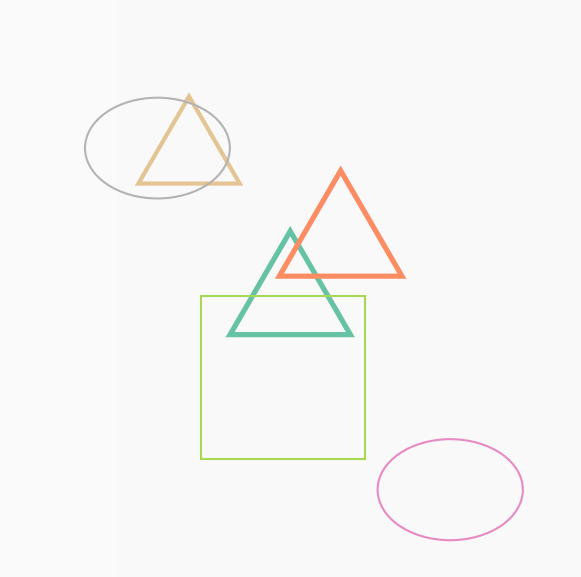[{"shape": "triangle", "thickness": 2.5, "radius": 0.6, "center": [0.499, 0.479]}, {"shape": "triangle", "thickness": 2.5, "radius": 0.61, "center": [0.586, 0.582]}, {"shape": "oval", "thickness": 1, "radius": 0.62, "center": [0.775, 0.151]}, {"shape": "square", "thickness": 1, "radius": 0.71, "center": [0.487, 0.345]}, {"shape": "triangle", "thickness": 2, "radius": 0.5, "center": [0.325, 0.732]}, {"shape": "oval", "thickness": 1, "radius": 0.62, "center": [0.271, 0.743]}]